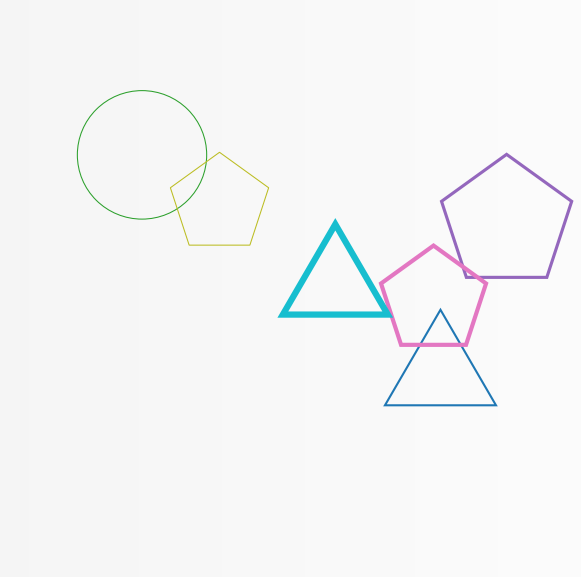[{"shape": "triangle", "thickness": 1, "radius": 0.55, "center": [0.758, 0.352]}, {"shape": "circle", "thickness": 0.5, "radius": 0.56, "center": [0.244, 0.731]}, {"shape": "pentagon", "thickness": 1.5, "radius": 0.59, "center": [0.872, 0.614]}, {"shape": "pentagon", "thickness": 2, "radius": 0.48, "center": [0.746, 0.479]}, {"shape": "pentagon", "thickness": 0.5, "radius": 0.44, "center": [0.378, 0.647]}, {"shape": "triangle", "thickness": 3, "radius": 0.52, "center": [0.577, 0.507]}]